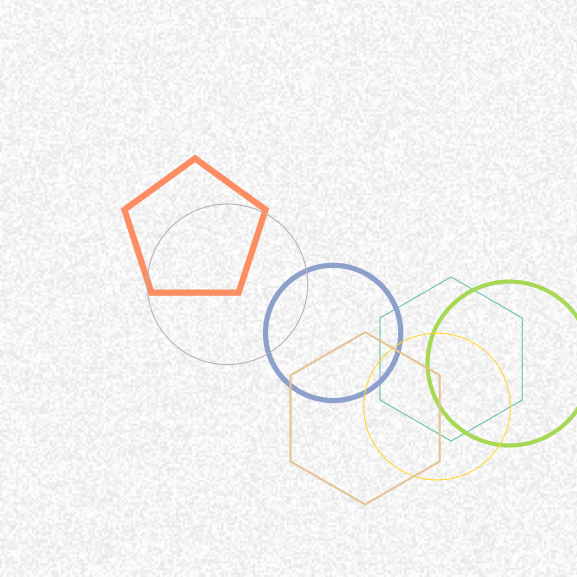[{"shape": "hexagon", "thickness": 0.5, "radius": 0.71, "center": [0.781, 0.378]}, {"shape": "pentagon", "thickness": 3, "radius": 0.64, "center": [0.338, 0.596]}, {"shape": "circle", "thickness": 2.5, "radius": 0.59, "center": [0.577, 0.423]}, {"shape": "circle", "thickness": 2, "radius": 0.71, "center": [0.882, 0.37]}, {"shape": "circle", "thickness": 0.5, "radius": 0.64, "center": [0.757, 0.295]}, {"shape": "hexagon", "thickness": 1, "radius": 0.75, "center": [0.632, 0.275]}, {"shape": "circle", "thickness": 0.5, "radius": 0.7, "center": [0.394, 0.507]}]